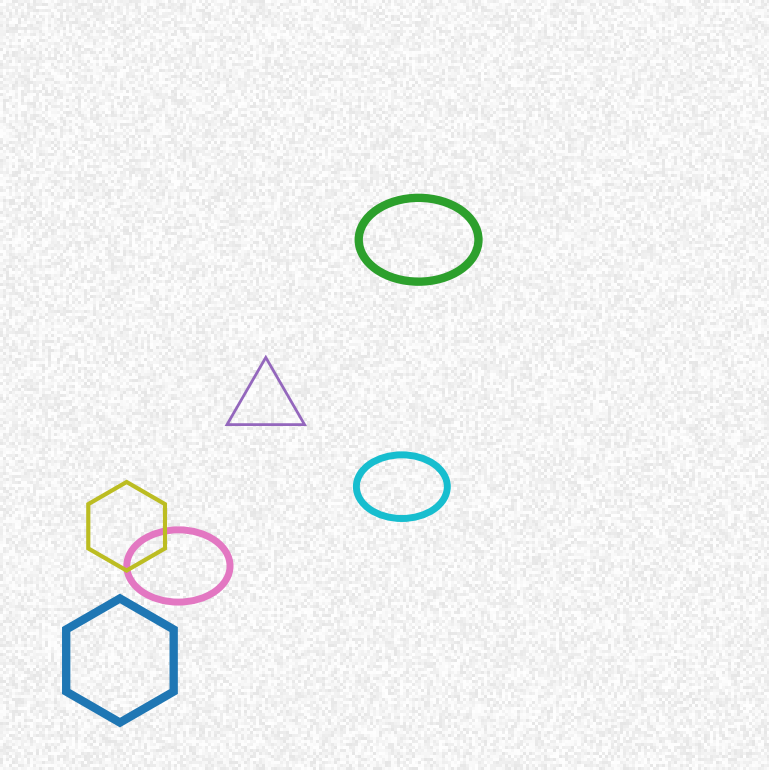[{"shape": "hexagon", "thickness": 3, "radius": 0.4, "center": [0.156, 0.142]}, {"shape": "oval", "thickness": 3, "radius": 0.39, "center": [0.544, 0.689]}, {"shape": "triangle", "thickness": 1, "radius": 0.29, "center": [0.345, 0.478]}, {"shape": "oval", "thickness": 2.5, "radius": 0.34, "center": [0.232, 0.265]}, {"shape": "hexagon", "thickness": 1.5, "radius": 0.29, "center": [0.164, 0.317]}, {"shape": "oval", "thickness": 2.5, "radius": 0.3, "center": [0.522, 0.368]}]